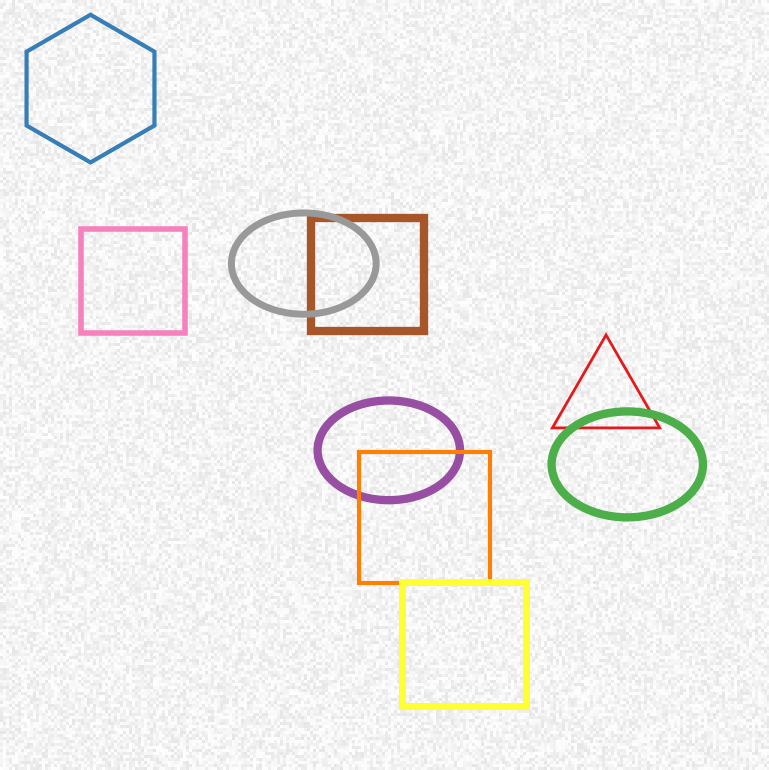[{"shape": "triangle", "thickness": 1, "radius": 0.4, "center": [0.787, 0.485]}, {"shape": "hexagon", "thickness": 1.5, "radius": 0.48, "center": [0.118, 0.885]}, {"shape": "oval", "thickness": 3, "radius": 0.49, "center": [0.815, 0.397]}, {"shape": "oval", "thickness": 3, "radius": 0.46, "center": [0.505, 0.415]}, {"shape": "square", "thickness": 1.5, "radius": 0.42, "center": [0.551, 0.328]}, {"shape": "square", "thickness": 2.5, "radius": 0.4, "center": [0.602, 0.163]}, {"shape": "square", "thickness": 3, "radius": 0.37, "center": [0.477, 0.643]}, {"shape": "square", "thickness": 2, "radius": 0.34, "center": [0.173, 0.635]}, {"shape": "oval", "thickness": 2.5, "radius": 0.47, "center": [0.395, 0.658]}]